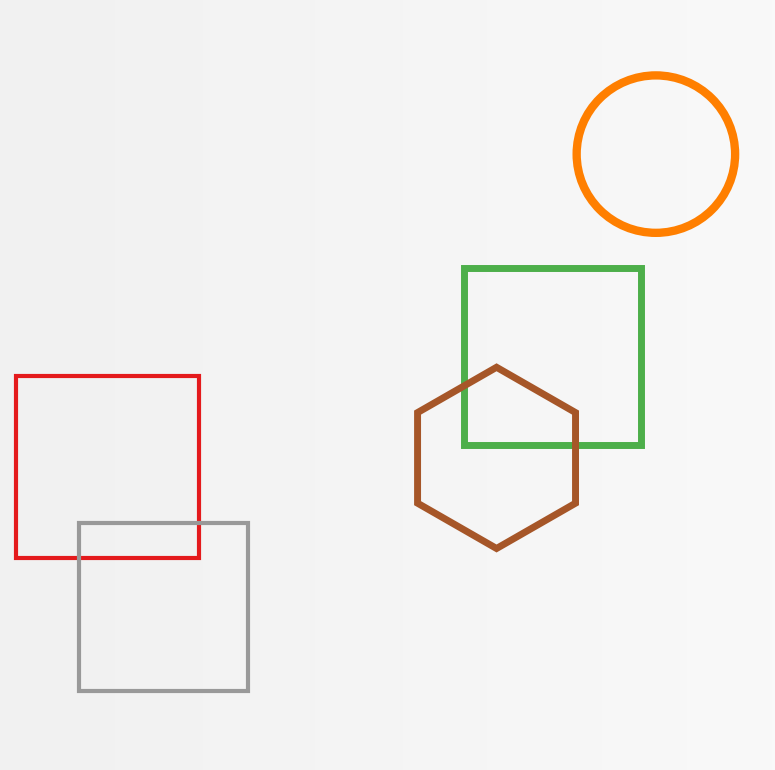[{"shape": "square", "thickness": 1.5, "radius": 0.59, "center": [0.139, 0.394]}, {"shape": "square", "thickness": 2.5, "radius": 0.57, "center": [0.713, 0.537]}, {"shape": "circle", "thickness": 3, "radius": 0.51, "center": [0.846, 0.8]}, {"shape": "hexagon", "thickness": 2.5, "radius": 0.59, "center": [0.641, 0.405]}, {"shape": "square", "thickness": 1.5, "radius": 0.55, "center": [0.21, 0.212]}]